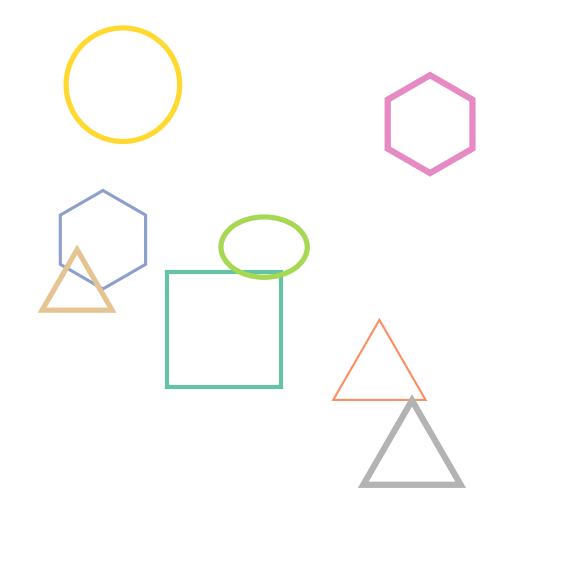[{"shape": "square", "thickness": 2, "radius": 0.5, "center": [0.388, 0.429]}, {"shape": "triangle", "thickness": 1, "radius": 0.46, "center": [0.657, 0.353]}, {"shape": "hexagon", "thickness": 1.5, "radius": 0.43, "center": [0.178, 0.584]}, {"shape": "hexagon", "thickness": 3, "radius": 0.42, "center": [0.745, 0.784]}, {"shape": "oval", "thickness": 2.5, "radius": 0.37, "center": [0.457, 0.571]}, {"shape": "circle", "thickness": 2.5, "radius": 0.49, "center": [0.213, 0.852]}, {"shape": "triangle", "thickness": 2.5, "radius": 0.35, "center": [0.134, 0.497]}, {"shape": "triangle", "thickness": 3, "radius": 0.49, "center": [0.713, 0.208]}]